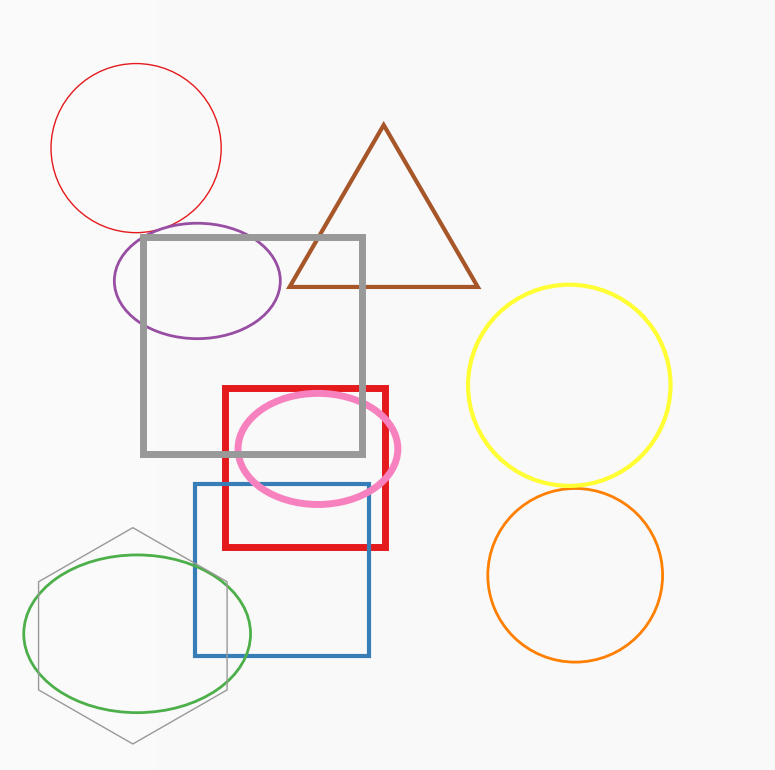[{"shape": "circle", "thickness": 0.5, "radius": 0.55, "center": [0.176, 0.808]}, {"shape": "square", "thickness": 2.5, "radius": 0.52, "center": [0.394, 0.393]}, {"shape": "square", "thickness": 1.5, "radius": 0.56, "center": [0.364, 0.26]}, {"shape": "oval", "thickness": 1, "radius": 0.73, "center": [0.177, 0.177]}, {"shape": "oval", "thickness": 1, "radius": 0.54, "center": [0.255, 0.635]}, {"shape": "circle", "thickness": 1, "radius": 0.56, "center": [0.742, 0.253]}, {"shape": "circle", "thickness": 1.5, "radius": 0.65, "center": [0.735, 0.5]}, {"shape": "triangle", "thickness": 1.5, "radius": 0.7, "center": [0.495, 0.697]}, {"shape": "oval", "thickness": 2.5, "radius": 0.52, "center": [0.41, 0.417]}, {"shape": "square", "thickness": 2.5, "radius": 0.71, "center": [0.326, 0.552]}, {"shape": "hexagon", "thickness": 0.5, "radius": 0.7, "center": [0.171, 0.174]}]